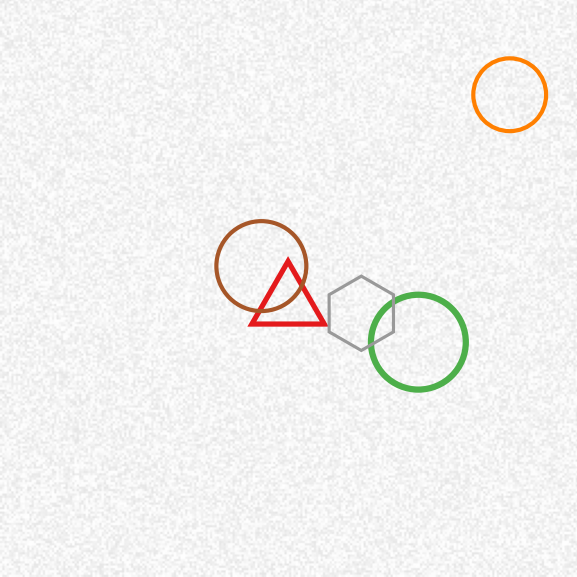[{"shape": "triangle", "thickness": 2.5, "radius": 0.36, "center": [0.499, 0.474]}, {"shape": "circle", "thickness": 3, "radius": 0.41, "center": [0.724, 0.407]}, {"shape": "circle", "thickness": 2, "radius": 0.32, "center": [0.883, 0.835]}, {"shape": "circle", "thickness": 2, "radius": 0.39, "center": [0.453, 0.538]}, {"shape": "hexagon", "thickness": 1.5, "radius": 0.32, "center": [0.626, 0.457]}]